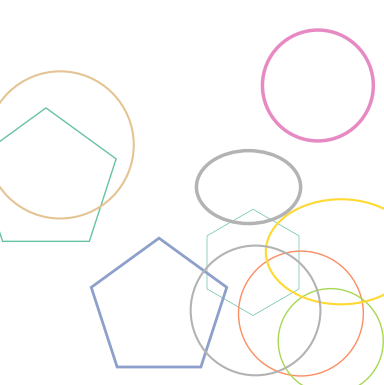[{"shape": "pentagon", "thickness": 1, "radius": 0.96, "center": [0.119, 0.528]}, {"shape": "hexagon", "thickness": 0.5, "radius": 0.69, "center": [0.657, 0.319]}, {"shape": "circle", "thickness": 1, "radius": 0.81, "center": [0.782, 0.186]}, {"shape": "pentagon", "thickness": 2, "radius": 0.93, "center": [0.413, 0.196]}, {"shape": "circle", "thickness": 2.5, "radius": 0.72, "center": [0.826, 0.778]}, {"shape": "circle", "thickness": 1, "radius": 0.68, "center": [0.859, 0.114]}, {"shape": "oval", "thickness": 1.5, "radius": 0.97, "center": [0.885, 0.346]}, {"shape": "circle", "thickness": 1.5, "radius": 0.96, "center": [0.156, 0.624]}, {"shape": "oval", "thickness": 2.5, "radius": 0.68, "center": [0.646, 0.514]}, {"shape": "circle", "thickness": 1.5, "radius": 0.84, "center": [0.664, 0.194]}]